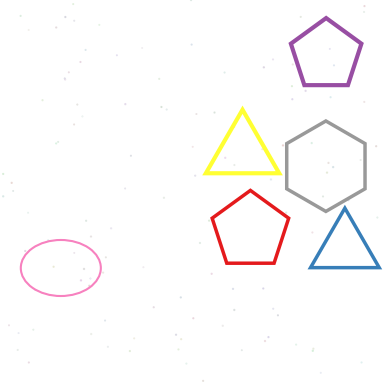[{"shape": "pentagon", "thickness": 2.5, "radius": 0.52, "center": [0.65, 0.401]}, {"shape": "triangle", "thickness": 2.5, "radius": 0.51, "center": [0.896, 0.356]}, {"shape": "pentagon", "thickness": 3, "radius": 0.48, "center": [0.847, 0.857]}, {"shape": "triangle", "thickness": 3, "radius": 0.55, "center": [0.63, 0.605]}, {"shape": "oval", "thickness": 1.5, "radius": 0.52, "center": [0.158, 0.304]}, {"shape": "hexagon", "thickness": 2.5, "radius": 0.59, "center": [0.846, 0.568]}]